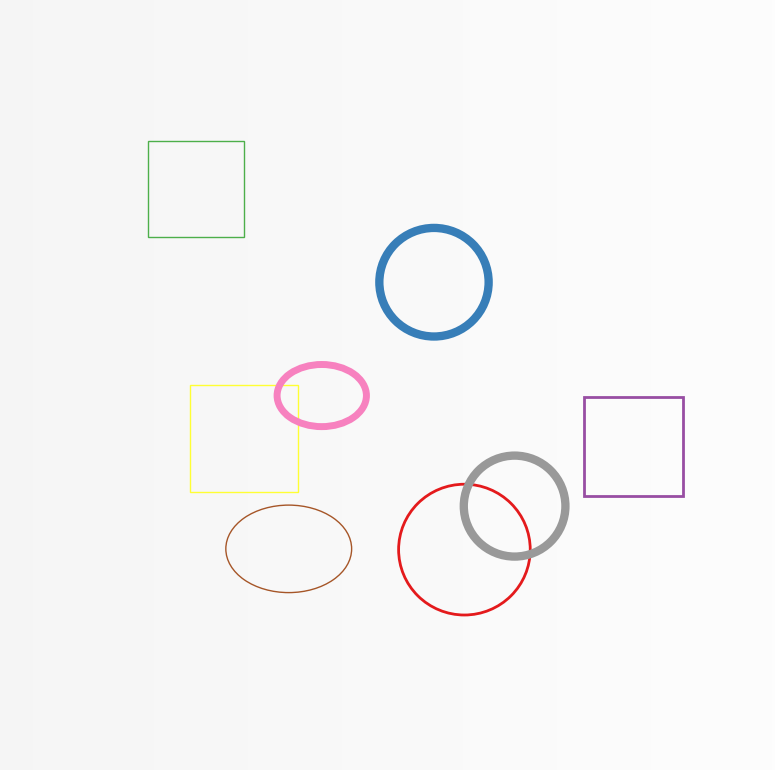[{"shape": "circle", "thickness": 1, "radius": 0.42, "center": [0.599, 0.286]}, {"shape": "circle", "thickness": 3, "radius": 0.35, "center": [0.56, 0.633]}, {"shape": "square", "thickness": 0.5, "radius": 0.31, "center": [0.253, 0.755]}, {"shape": "square", "thickness": 1, "radius": 0.32, "center": [0.818, 0.42]}, {"shape": "square", "thickness": 0.5, "radius": 0.35, "center": [0.315, 0.431]}, {"shape": "oval", "thickness": 0.5, "radius": 0.41, "center": [0.373, 0.287]}, {"shape": "oval", "thickness": 2.5, "radius": 0.29, "center": [0.415, 0.486]}, {"shape": "circle", "thickness": 3, "radius": 0.33, "center": [0.664, 0.343]}]